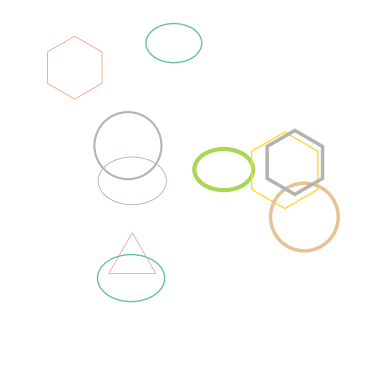[{"shape": "oval", "thickness": 1, "radius": 0.44, "center": [0.341, 0.278]}, {"shape": "oval", "thickness": 1, "radius": 0.36, "center": [0.452, 0.888]}, {"shape": "hexagon", "thickness": 0.5, "radius": 0.41, "center": [0.194, 0.824]}, {"shape": "oval", "thickness": 0.5, "radius": 0.44, "center": [0.343, 0.53]}, {"shape": "triangle", "thickness": 0.5, "radius": 0.35, "center": [0.344, 0.325]}, {"shape": "oval", "thickness": 3, "radius": 0.38, "center": [0.581, 0.56]}, {"shape": "hexagon", "thickness": 1, "radius": 0.5, "center": [0.74, 0.557]}, {"shape": "circle", "thickness": 2.5, "radius": 0.44, "center": [0.791, 0.436]}, {"shape": "circle", "thickness": 1.5, "radius": 0.44, "center": [0.332, 0.622]}, {"shape": "hexagon", "thickness": 2.5, "radius": 0.42, "center": [0.766, 0.578]}]